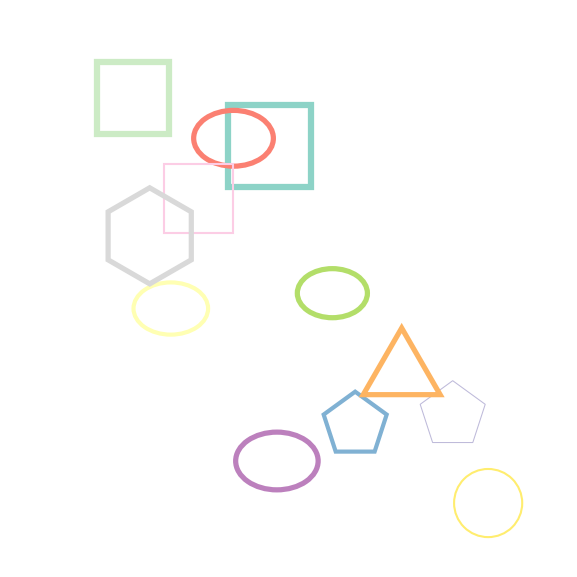[{"shape": "square", "thickness": 3, "radius": 0.36, "center": [0.467, 0.746]}, {"shape": "oval", "thickness": 2, "radius": 0.32, "center": [0.296, 0.465]}, {"shape": "pentagon", "thickness": 0.5, "radius": 0.3, "center": [0.784, 0.281]}, {"shape": "oval", "thickness": 2.5, "radius": 0.35, "center": [0.404, 0.76]}, {"shape": "pentagon", "thickness": 2, "radius": 0.29, "center": [0.615, 0.264]}, {"shape": "triangle", "thickness": 2.5, "radius": 0.38, "center": [0.696, 0.354]}, {"shape": "oval", "thickness": 2.5, "radius": 0.3, "center": [0.576, 0.491]}, {"shape": "square", "thickness": 1, "radius": 0.3, "center": [0.344, 0.656]}, {"shape": "hexagon", "thickness": 2.5, "radius": 0.42, "center": [0.259, 0.591]}, {"shape": "oval", "thickness": 2.5, "radius": 0.36, "center": [0.479, 0.201]}, {"shape": "square", "thickness": 3, "radius": 0.31, "center": [0.23, 0.829]}, {"shape": "circle", "thickness": 1, "radius": 0.29, "center": [0.845, 0.128]}]